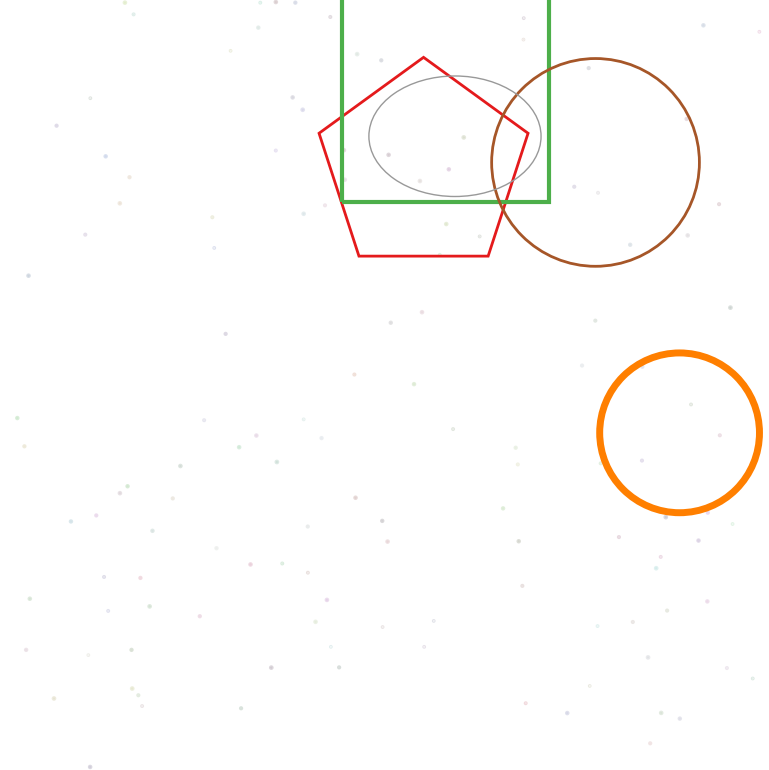[{"shape": "pentagon", "thickness": 1, "radius": 0.71, "center": [0.55, 0.783]}, {"shape": "square", "thickness": 1.5, "radius": 0.67, "center": [0.579, 0.872]}, {"shape": "circle", "thickness": 2.5, "radius": 0.52, "center": [0.883, 0.438]}, {"shape": "circle", "thickness": 1, "radius": 0.67, "center": [0.773, 0.789]}, {"shape": "oval", "thickness": 0.5, "radius": 0.56, "center": [0.591, 0.823]}]